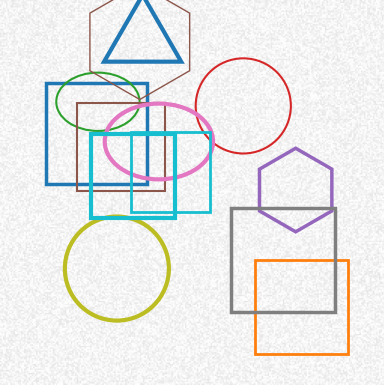[{"shape": "square", "thickness": 2.5, "radius": 0.66, "center": [0.251, 0.654]}, {"shape": "triangle", "thickness": 3, "radius": 0.58, "center": [0.37, 0.898]}, {"shape": "square", "thickness": 2, "radius": 0.61, "center": [0.783, 0.203]}, {"shape": "oval", "thickness": 1.5, "radius": 0.54, "center": [0.254, 0.736]}, {"shape": "circle", "thickness": 1.5, "radius": 0.62, "center": [0.632, 0.725]}, {"shape": "hexagon", "thickness": 2.5, "radius": 0.54, "center": [0.768, 0.506]}, {"shape": "square", "thickness": 1.5, "radius": 0.57, "center": [0.314, 0.617]}, {"shape": "hexagon", "thickness": 1, "radius": 0.75, "center": [0.363, 0.891]}, {"shape": "oval", "thickness": 3, "radius": 0.7, "center": [0.413, 0.633]}, {"shape": "square", "thickness": 2.5, "radius": 0.67, "center": [0.736, 0.325]}, {"shape": "circle", "thickness": 3, "radius": 0.68, "center": [0.304, 0.302]}, {"shape": "square", "thickness": 3, "radius": 0.55, "center": [0.346, 0.543]}, {"shape": "square", "thickness": 2, "radius": 0.52, "center": [0.443, 0.553]}]